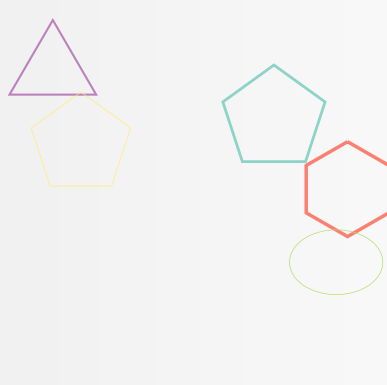[{"shape": "pentagon", "thickness": 2, "radius": 0.69, "center": [0.707, 0.692]}, {"shape": "hexagon", "thickness": 2.5, "radius": 0.62, "center": [0.897, 0.509]}, {"shape": "oval", "thickness": 0.5, "radius": 0.6, "center": [0.867, 0.319]}, {"shape": "triangle", "thickness": 1.5, "radius": 0.65, "center": [0.136, 0.819]}, {"shape": "pentagon", "thickness": 0.5, "radius": 0.67, "center": [0.209, 0.626]}]